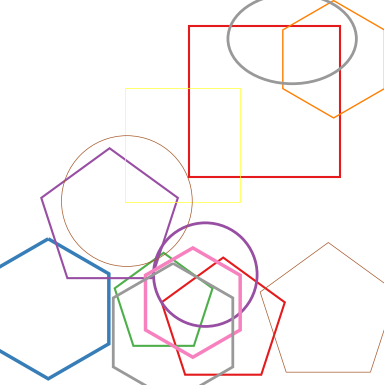[{"shape": "pentagon", "thickness": 1.5, "radius": 0.84, "center": [0.58, 0.163]}, {"shape": "square", "thickness": 1.5, "radius": 0.98, "center": [0.688, 0.737]}, {"shape": "hexagon", "thickness": 2.5, "radius": 0.91, "center": [0.125, 0.198]}, {"shape": "pentagon", "thickness": 1.5, "radius": 0.67, "center": [0.425, 0.21]}, {"shape": "pentagon", "thickness": 1.5, "radius": 0.93, "center": [0.285, 0.428]}, {"shape": "circle", "thickness": 2, "radius": 0.67, "center": [0.533, 0.287]}, {"shape": "hexagon", "thickness": 1, "radius": 0.76, "center": [0.867, 0.846]}, {"shape": "square", "thickness": 0.5, "radius": 0.74, "center": [0.474, 0.624]}, {"shape": "pentagon", "thickness": 0.5, "radius": 0.93, "center": [0.853, 0.184]}, {"shape": "circle", "thickness": 0.5, "radius": 0.85, "center": [0.33, 0.478]}, {"shape": "hexagon", "thickness": 2.5, "radius": 0.71, "center": [0.501, 0.214]}, {"shape": "oval", "thickness": 2, "radius": 0.83, "center": [0.759, 0.899]}, {"shape": "hexagon", "thickness": 2, "radius": 0.9, "center": [0.449, 0.137]}]